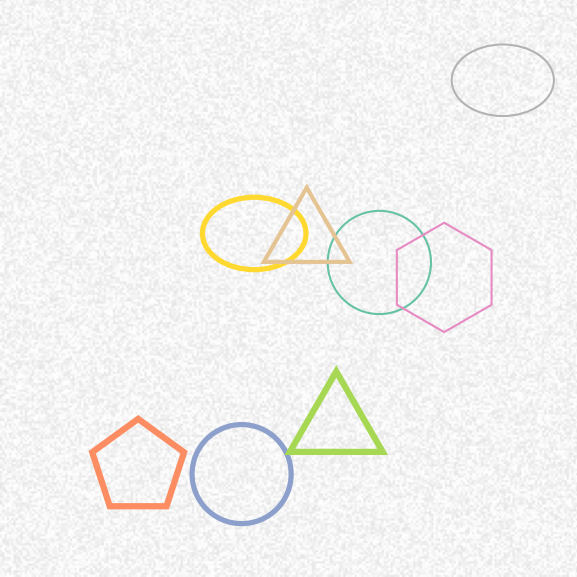[{"shape": "circle", "thickness": 1, "radius": 0.45, "center": [0.657, 0.545]}, {"shape": "pentagon", "thickness": 3, "radius": 0.42, "center": [0.239, 0.19]}, {"shape": "circle", "thickness": 2.5, "radius": 0.43, "center": [0.418, 0.178]}, {"shape": "hexagon", "thickness": 1, "radius": 0.47, "center": [0.769, 0.519]}, {"shape": "triangle", "thickness": 3, "radius": 0.46, "center": [0.582, 0.263]}, {"shape": "oval", "thickness": 2.5, "radius": 0.45, "center": [0.44, 0.595]}, {"shape": "triangle", "thickness": 2, "radius": 0.43, "center": [0.531, 0.589]}, {"shape": "oval", "thickness": 1, "radius": 0.44, "center": [0.871, 0.86]}]